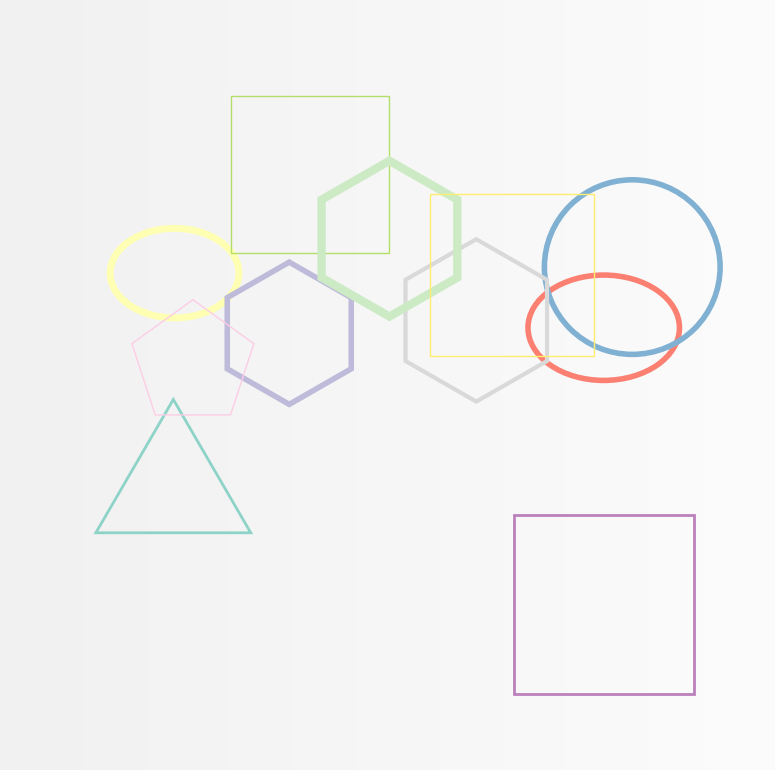[{"shape": "triangle", "thickness": 1, "radius": 0.58, "center": [0.224, 0.366]}, {"shape": "oval", "thickness": 2.5, "radius": 0.42, "center": [0.225, 0.645]}, {"shape": "hexagon", "thickness": 2, "radius": 0.46, "center": [0.373, 0.567]}, {"shape": "oval", "thickness": 2, "radius": 0.49, "center": [0.779, 0.574]}, {"shape": "circle", "thickness": 2, "radius": 0.57, "center": [0.816, 0.653]}, {"shape": "square", "thickness": 0.5, "radius": 0.51, "center": [0.4, 0.774]}, {"shape": "pentagon", "thickness": 0.5, "radius": 0.41, "center": [0.249, 0.528]}, {"shape": "hexagon", "thickness": 1.5, "radius": 0.53, "center": [0.615, 0.584]}, {"shape": "square", "thickness": 1, "radius": 0.58, "center": [0.779, 0.215]}, {"shape": "hexagon", "thickness": 3, "radius": 0.51, "center": [0.503, 0.69]}, {"shape": "square", "thickness": 0.5, "radius": 0.53, "center": [0.66, 0.642]}]